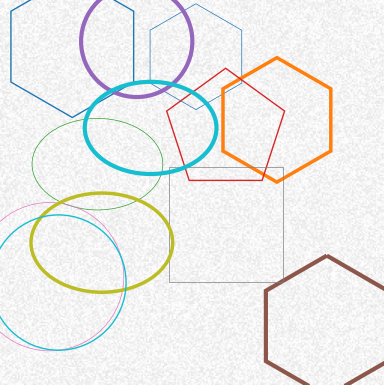[{"shape": "hexagon", "thickness": 1, "radius": 0.92, "center": [0.188, 0.879]}, {"shape": "hexagon", "thickness": 0.5, "radius": 0.69, "center": [0.509, 0.853]}, {"shape": "hexagon", "thickness": 2.5, "radius": 0.81, "center": [0.719, 0.689]}, {"shape": "oval", "thickness": 0.5, "radius": 0.85, "center": [0.253, 0.574]}, {"shape": "pentagon", "thickness": 1, "radius": 0.81, "center": [0.586, 0.662]}, {"shape": "circle", "thickness": 3, "radius": 0.72, "center": [0.355, 0.892]}, {"shape": "hexagon", "thickness": 3, "radius": 0.91, "center": [0.849, 0.153]}, {"shape": "circle", "thickness": 0.5, "radius": 0.96, "center": [0.129, 0.281]}, {"shape": "square", "thickness": 0.5, "radius": 0.75, "center": [0.587, 0.417]}, {"shape": "oval", "thickness": 2.5, "radius": 0.92, "center": [0.264, 0.37]}, {"shape": "oval", "thickness": 3, "radius": 0.86, "center": [0.391, 0.668]}, {"shape": "circle", "thickness": 1, "radius": 0.88, "center": [0.152, 0.266]}]